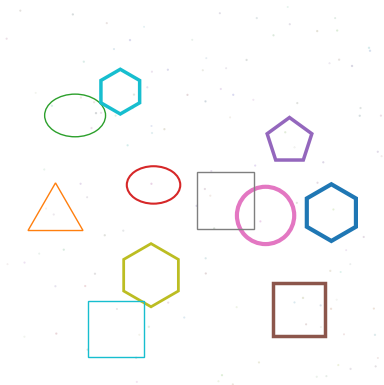[{"shape": "hexagon", "thickness": 3, "radius": 0.37, "center": [0.861, 0.448]}, {"shape": "triangle", "thickness": 1, "radius": 0.41, "center": [0.144, 0.442]}, {"shape": "oval", "thickness": 1, "radius": 0.4, "center": [0.195, 0.7]}, {"shape": "oval", "thickness": 1.5, "radius": 0.35, "center": [0.399, 0.52]}, {"shape": "pentagon", "thickness": 2.5, "radius": 0.31, "center": [0.752, 0.634]}, {"shape": "square", "thickness": 2.5, "radius": 0.34, "center": [0.777, 0.196]}, {"shape": "circle", "thickness": 3, "radius": 0.37, "center": [0.69, 0.44]}, {"shape": "square", "thickness": 1, "radius": 0.37, "center": [0.586, 0.48]}, {"shape": "hexagon", "thickness": 2, "radius": 0.41, "center": [0.392, 0.285]}, {"shape": "hexagon", "thickness": 2.5, "radius": 0.29, "center": [0.312, 0.762]}, {"shape": "square", "thickness": 1, "radius": 0.36, "center": [0.301, 0.146]}]